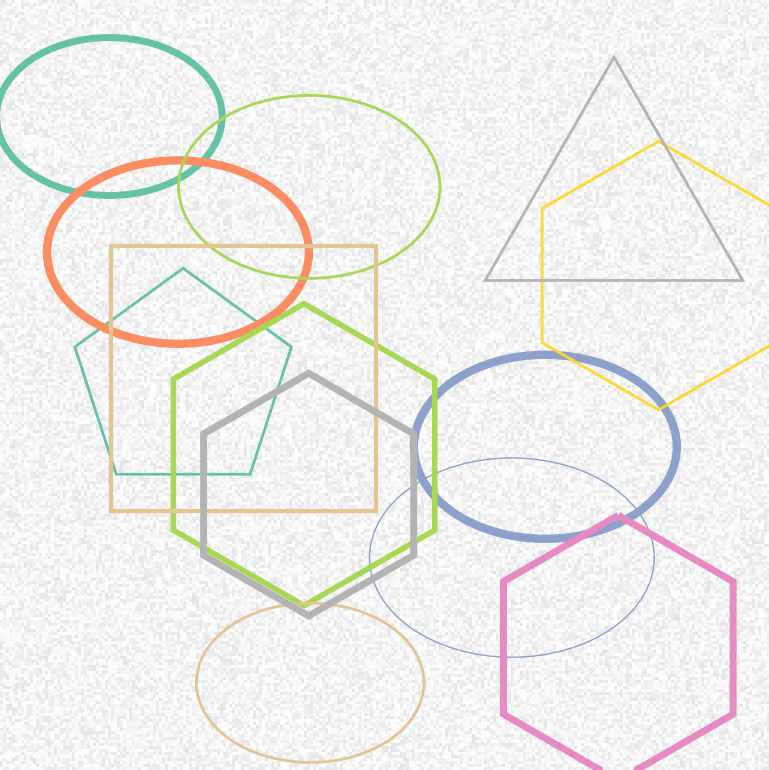[{"shape": "oval", "thickness": 2.5, "radius": 0.73, "center": [0.142, 0.849]}, {"shape": "pentagon", "thickness": 1, "radius": 0.74, "center": [0.238, 0.504]}, {"shape": "oval", "thickness": 3, "radius": 0.85, "center": [0.231, 0.673]}, {"shape": "oval", "thickness": 3, "radius": 0.85, "center": [0.708, 0.42]}, {"shape": "oval", "thickness": 0.5, "radius": 0.92, "center": [0.665, 0.276]}, {"shape": "hexagon", "thickness": 2.5, "radius": 0.86, "center": [0.803, 0.159]}, {"shape": "oval", "thickness": 1, "radius": 0.85, "center": [0.402, 0.757]}, {"shape": "hexagon", "thickness": 2, "radius": 0.98, "center": [0.395, 0.41]}, {"shape": "hexagon", "thickness": 1, "radius": 0.87, "center": [0.855, 0.642]}, {"shape": "square", "thickness": 1.5, "radius": 0.86, "center": [0.316, 0.508]}, {"shape": "oval", "thickness": 1, "radius": 0.74, "center": [0.403, 0.113]}, {"shape": "triangle", "thickness": 1, "radius": 0.97, "center": [0.797, 0.732]}, {"shape": "hexagon", "thickness": 2.5, "radius": 0.79, "center": [0.401, 0.358]}]